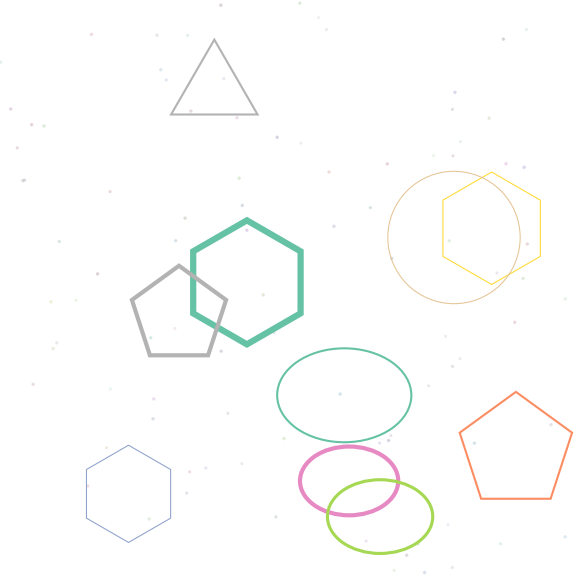[{"shape": "hexagon", "thickness": 3, "radius": 0.54, "center": [0.428, 0.51]}, {"shape": "oval", "thickness": 1, "radius": 0.58, "center": [0.596, 0.315]}, {"shape": "pentagon", "thickness": 1, "radius": 0.51, "center": [0.893, 0.218]}, {"shape": "hexagon", "thickness": 0.5, "radius": 0.42, "center": [0.223, 0.144]}, {"shape": "oval", "thickness": 2, "radius": 0.43, "center": [0.605, 0.166]}, {"shape": "oval", "thickness": 1.5, "radius": 0.46, "center": [0.658, 0.105]}, {"shape": "hexagon", "thickness": 0.5, "radius": 0.49, "center": [0.851, 0.604]}, {"shape": "circle", "thickness": 0.5, "radius": 0.57, "center": [0.786, 0.588]}, {"shape": "pentagon", "thickness": 2, "radius": 0.43, "center": [0.31, 0.453]}, {"shape": "triangle", "thickness": 1, "radius": 0.43, "center": [0.371, 0.844]}]